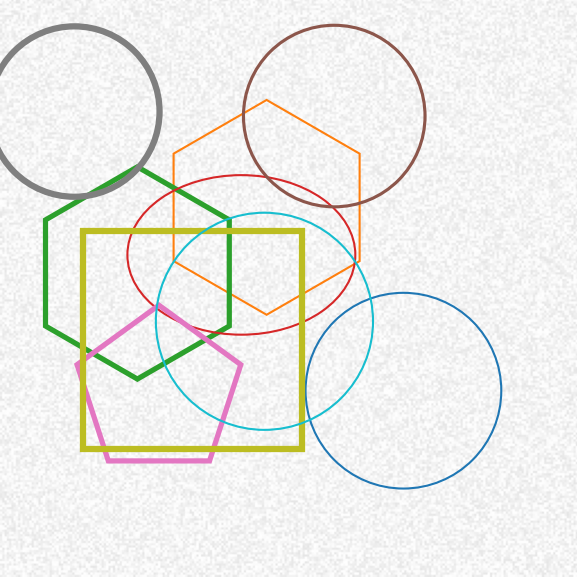[{"shape": "circle", "thickness": 1, "radius": 0.85, "center": [0.699, 0.323]}, {"shape": "hexagon", "thickness": 1, "radius": 0.93, "center": [0.462, 0.64]}, {"shape": "hexagon", "thickness": 2.5, "radius": 0.92, "center": [0.238, 0.526]}, {"shape": "oval", "thickness": 1, "radius": 0.99, "center": [0.418, 0.558]}, {"shape": "circle", "thickness": 1.5, "radius": 0.79, "center": [0.579, 0.798]}, {"shape": "pentagon", "thickness": 2.5, "radius": 0.75, "center": [0.275, 0.322]}, {"shape": "circle", "thickness": 3, "radius": 0.74, "center": [0.129, 0.806]}, {"shape": "square", "thickness": 3, "radius": 0.95, "center": [0.333, 0.41]}, {"shape": "circle", "thickness": 1, "radius": 0.94, "center": [0.458, 0.443]}]